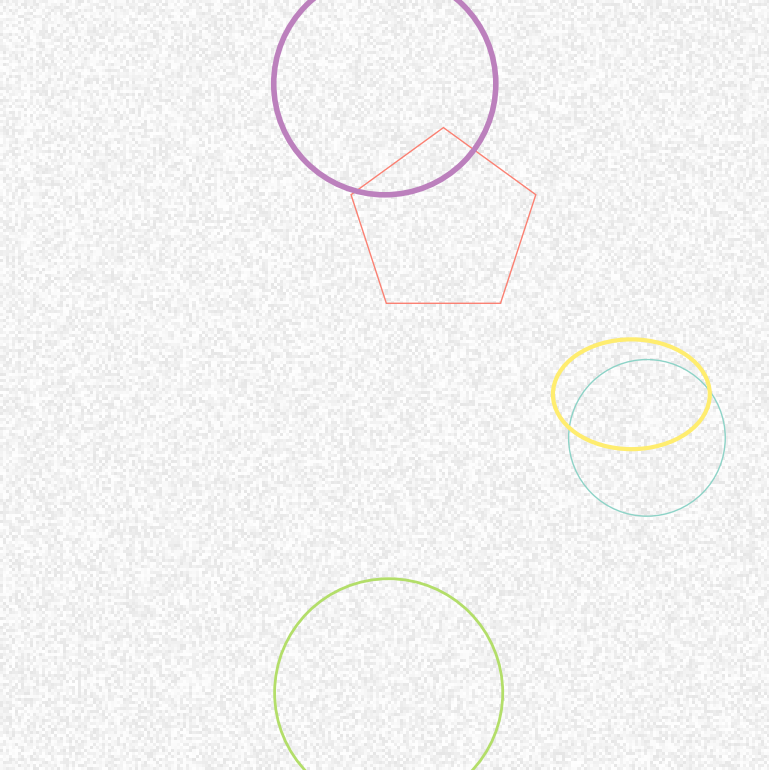[{"shape": "circle", "thickness": 0.5, "radius": 0.51, "center": [0.84, 0.431]}, {"shape": "pentagon", "thickness": 0.5, "radius": 0.63, "center": [0.576, 0.708]}, {"shape": "circle", "thickness": 1, "radius": 0.74, "center": [0.505, 0.1]}, {"shape": "circle", "thickness": 2, "radius": 0.72, "center": [0.5, 0.891]}, {"shape": "oval", "thickness": 1.5, "radius": 0.51, "center": [0.82, 0.488]}]